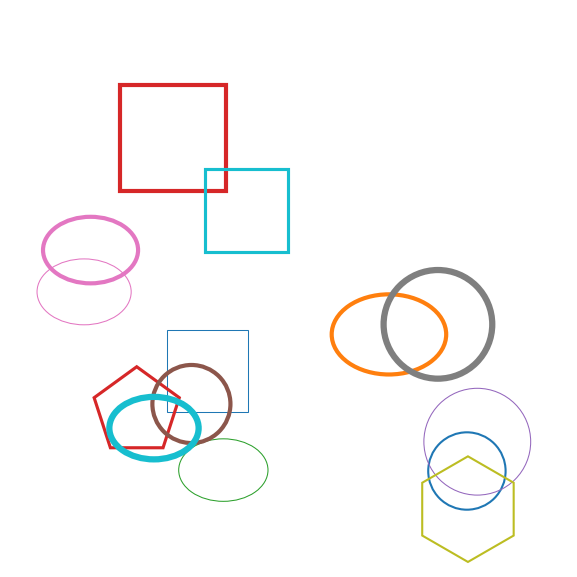[{"shape": "circle", "thickness": 1, "radius": 0.33, "center": [0.809, 0.184]}, {"shape": "square", "thickness": 0.5, "radius": 0.35, "center": [0.359, 0.356]}, {"shape": "oval", "thickness": 2, "radius": 0.5, "center": [0.673, 0.42]}, {"shape": "oval", "thickness": 0.5, "radius": 0.39, "center": [0.387, 0.185]}, {"shape": "pentagon", "thickness": 1.5, "radius": 0.39, "center": [0.237, 0.287]}, {"shape": "square", "thickness": 2, "radius": 0.46, "center": [0.299, 0.76]}, {"shape": "circle", "thickness": 0.5, "radius": 0.46, "center": [0.826, 0.234]}, {"shape": "circle", "thickness": 2, "radius": 0.34, "center": [0.331, 0.3]}, {"shape": "oval", "thickness": 0.5, "radius": 0.41, "center": [0.146, 0.494]}, {"shape": "oval", "thickness": 2, "radius": 0.41, "center": [0.157, 0.566]}, {"shape": "circle", "thickness": 3, "radius": 0.47, "center": [0.758, 0.437]}, {"shape": "hexagon", "thickness": 1, "radius": 0.46, "center": [0.81, 0.118]}, {"shape": "square", "thickness": 1.5, "radius": 0.36, "center": [0.427, 0.634]}, {"shape": "oval", "thickness": 3, "radius": 0.39, "center": [0.267, 0.258]}]